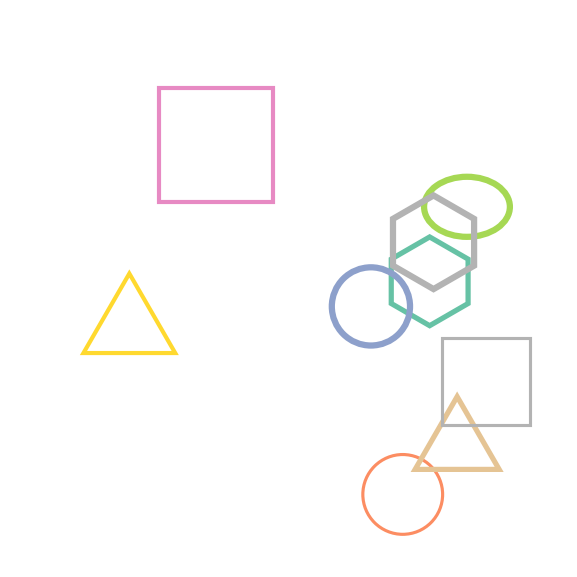[{"shape": "hexagon", "thickness": 2.5, "radius": 0.38, "center": [0.744, 0.512]}, {"shape": "circle", "thickness": 1.5, "radius": 0.35, "center": [0.697, 0.143]}, {"shape": "circle", "thickness": 3, "radius": 0.34, "center": [0.642, 0.469]}, {"shape": "square", "thickness": 2, "radius": 0.49, "center": [0.374, 0.749]}, {"shape": "oval", "thickness": 3, "radius": 0.37, "center": [0.809, 0.641]}, {"shape": "triangle", "thickness": 2, "radius": 0.46, "center": [0.224, 0.434]}, {"shape": "triangle", "thickness": 2.5, "radius": 0.42, "center": [0.792, 0.228]}, {"shape": "square", "thickness": 1.5, "radius": 0.38, "center": [0.841, 0.339]}, {"shape": "hexagon", "thickness": 3, "radius": 0.41, "center": [0.751, 0.58]}]